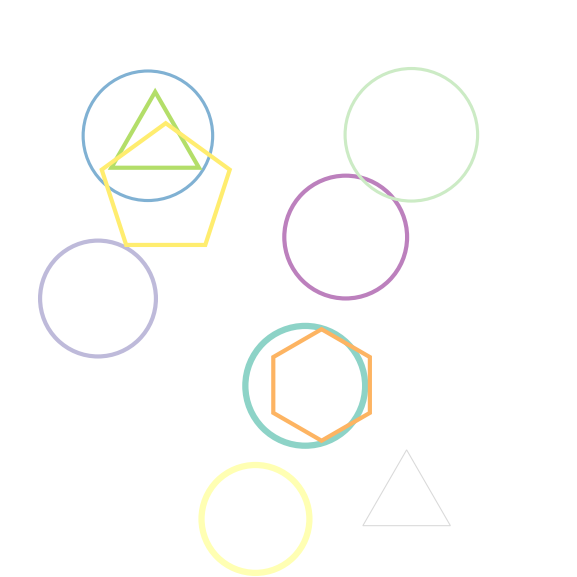[{"shape": "circle", "thickness": 3, "radius": 0.52, "center": [0.529, 0.331]}, {"shape": "circle", "thickness": 3, "radius": 0.47, "center": [0.442, 0.101]}, {"shape": "circle", "thickness": 2, "radius": 0.5, "center": [0.17, 0.482]}, {"shape": "circle", "thickness": 1.5, "radius": 0.56, "center": [0.256, 0.764]}, {"shape": "hexagon", "thickness": 2, "radius": 0.48, "center": [0.557, 0.333]}, {"shape": "triangle", "thickness": 2, "radius": 0.44, "center": [0.269, 0.752]}, {"shape": "triangle", "thickness": 0.5, "radius": 0.44, "center": [0.704, 0.133]}, {"shape": "circle", "thickness": 2, "radius": 0.53, "center": [0.599, 0.589]}, {"shape": "circle", "thickness": 1.5, "radius": 0.57, "center": [0.712, 0.766]}, {"shape": "pentagon", "thickness": 2, "radius": 0.58, "center": [0.287, 0.669]}]